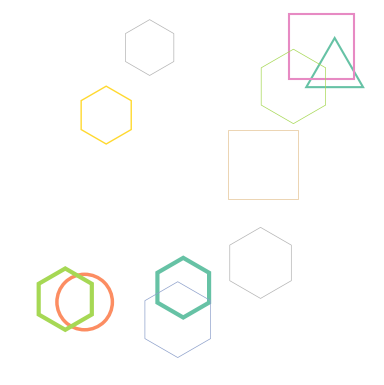[{"shape": "triangle", "thickness": 1.5, "radius": 0.43, "center": [0.869, 0.816]}, {"shape": "hexagon", "thickness": 3, "radius": 0.39, "center": [0.476, 0.253]}, {"shape": "circle", "thickness": 2.5, "radius": 0.36, "center": [0.22, 0.215]}, {"shape": "hexagon", "thickness": 0.5, "radius": 0.49, "center": [0.462, 0.17]}, {"shape": "square", "thickness": 1.5, "radius": 0.42, "center": [0.836, 0.879]}, {"shape": "hexagon", "thickness": 0.5, "radius": 0.48, "center": [0.762, 0.776]}, {"shape": "hexagon", "thickness": 3, "radius": 0.4, "center": [0.169, 0.223]}, {"shape": "hexagon", "thickness": 1, "radius": 0.38, "center": [0.276, 0.701]}, {"shape": "square", "thickness": 0.5, "radius": 0.45, "center": [0.683, 0.573]}, {"shape": "hexagon", "thickness": 0.5, "radius": 0.46, "center": [0.677, 0.317]}, {"shape": "hexagon", "thickness": 0.5, "radius": 0.36, "center": [0.389, 0.876]}]